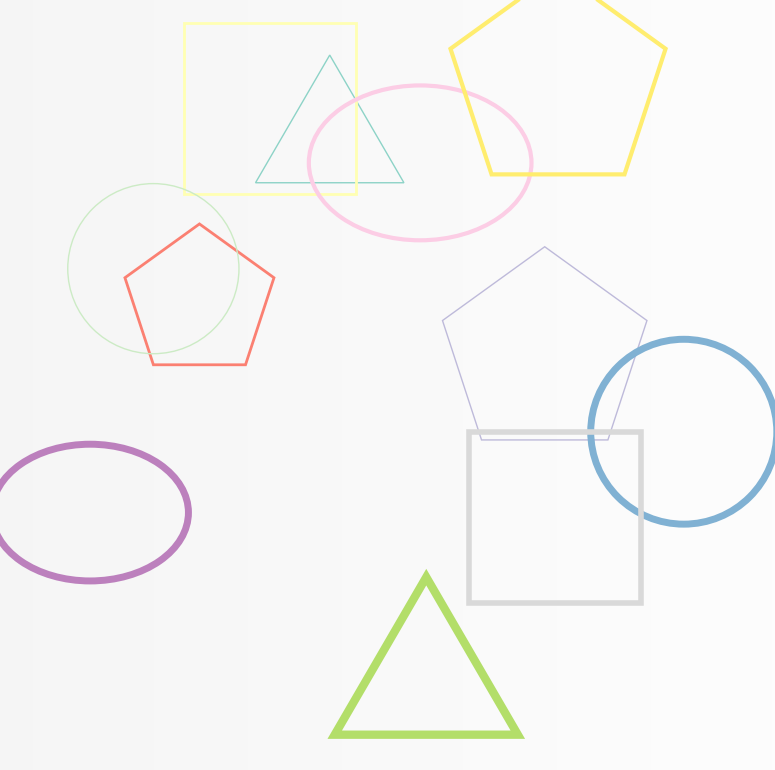[{"shape": "triangle", "thickness": 0.5, "radius": 0.55, "center": [0.425, 0.818]}, {"shape": "square", "thickness": 1, "radius": 0.55, "center": [0.348, 0.859]}, {"shape": "pentagon", "thickness": 0.5, "radius": 0.69, "center": [0.703, 0.541]}, {"shape": "pentagon", "thickness": 1, "radius": 0.51, "center": [0.257, 0.608]}, {"shape": "circle", "thickness": 2.5, "radius": 0.6, "center": [0.882, 0.439]}, {"shape": "triangle", "thickness": 3, "radius": 0.68, "center": [0.55, 0.114]}, {"shape": "oval", "thickness": 1.5, "radius": 0.72, "center": [0.542, 0.788]}, {"shape": "square", "thickness": 2, "radius": 0.55, "center": [0.716, 0.328]}, {"shape": "oval", "thickness": 2.5, "radius": 0.63, "center": [0.116, 0.334]}, {"shape": "circle", "thickness": 0.5, "radius": 0.55, "center": [0.198, 0.651]}, {"shape": "pentagon", "thickness": 1.5, "radius": 0.73, "center": [0.72, 0.892]}]